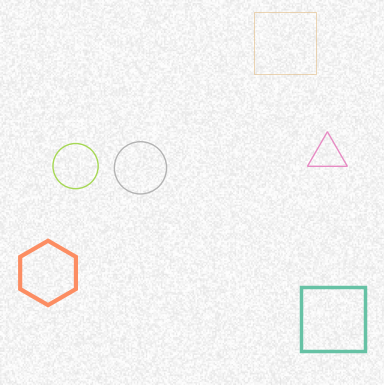[{"shape": "square", "thickness": 2.5, "radius": 0.42, "center": [0.865, 0.171]}, {"shape": "hexagon", "thickness": 3, "radius": 0.42, "center": [0.125, 0.291]}, {"shape": "triangle", "thickness": 1, "radius": 0.3, "center": [0.85, 0.598]}, {"shape": "circle", "thickness": 1, "radius": 0.29, "center": [0.196, 0.569]}, {"shape": "square", "thickness": 0.5, "radius": 0.4, "center": [0.741, 0.887]}, {"shape": "circle", "thickness": 1, "radius": 0.34, "center": [0.365, 0.564]}]